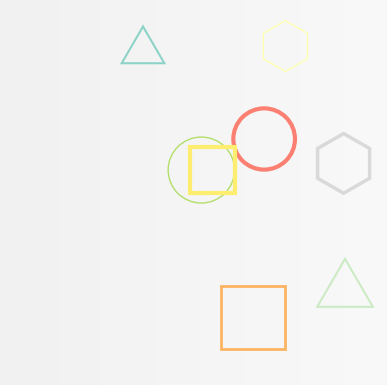[{"shape": "triangle", "thickness": 1.5, "radius": 0.32, "center": [0.369, 0.868]}, {"shape": "hexagon", "thickness": 1, "radius": 0.33, "center": [0.737, 0.88]}, {"shape": "circle", "thickness": 3, "radius": 0.4, "center": [0.682, 0.639]}, {"shape": "square", "thickness": 2, "radius": 0.41, "center": [0.653, 0.176]}, {"shape": "circle", "thickness": 1, "radius": 0.43, "center": [0.52, 0.558]}, {"shape": "hexagon", "thickness": 2.5, "radius": 0.39, "center": [0.887, 0.576]}, {"shape": "triangle", "thickness": 1.5, "radius": 0.41, "center": [0.89, 0.244]}, {"shape": "square", "thickness": 3, "radius": 0.29, "center": [0.548, 0.558]}]